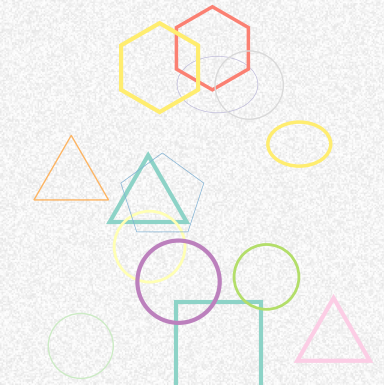[{"shape": "triangle", "thickness": 3, "radius": 0.58, "center": [0.385, 0.481]}, {"shape": "square", "thickness": 3, "radius": 0.55, "center": [0.567, 0.104]}, {"shape": "circle", "thickness": 2, "radius": 0.46, "center": [0.389, 0.359]}, {"shape": "oval", "thickness": 0.5, "radius": 0.52, "center": [0.565, 0.78]}, {"shape": "hexagon", "thickness": 2.5, "radius": 0.54, "center": [0.552, 0.875]}, {"shape": "pentagon", "thickness": 0.5, "radius": 0.57, "center": [0.422, 0.489]}, {"shape": "triangle", "thickness": 1, "radius": 0.56, "center": [0.185, 0.537]}, {"shape": "circle", "thickness": 2, "radius": 0.42, "center": [0.692, 0.281]}, {"shape": "triangle", "thickness": 3, "radius": 0.54, "center": [0.866, 0.117]}, {"shape": "circle", "thickness": 1, "radius": 0.44, "center": [0.647, 0.779]}, {"shape": "circle", "thickness": 3, "radius": 0.53, "center": [0.464, 0.268]}, {"shape": "circle", "thickness": 1, "radius": 0.42, "center": [0.21, 0.101]}, {"shape": "oval", "thickness": 2.5, "radius": 0.41, "center": [0.777, 0.626]}, {"shape": "hexagon", "thickness": 3, "radius": 0.58, "center": [0.415, 0.824]}]